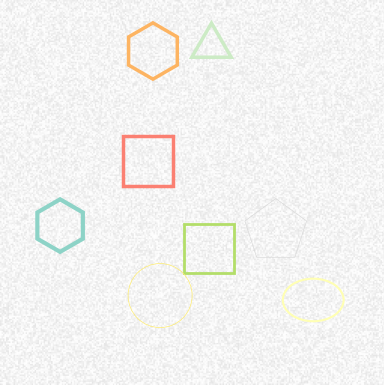[{"shape": "hexagon", "thickness": 3, "radius": 0.34, "center": [0.156, 0.414]}, {"shape": "oval", "thickness": 1.5, "radius": 0.4, "center": [0.814, 0.221]}, {"shape": "square", "thickness": 2.5, "radius": 0.32, "center": [0.384, 0.581]}, {"shape": "hexagon", "thickness": 2.5, "radius": 0.37, "center": [0.397, 0.867]}, {"shape": "square", "thickness": 2, "radius": 0.32, "center": [0.543, 0.355]}, {"shape": "pentagon", "thickness": 0.5, "radius": 0.42, "center": [0.716, 0.4]}, {"shape": "triangle", "thickness": 2.5, "radius": 0.3, "center": [0.549, 0.881]}, {"shape": "circle", "thickness": 0.5, "radius": 0.42, "center": [0.416, 0.232]}]